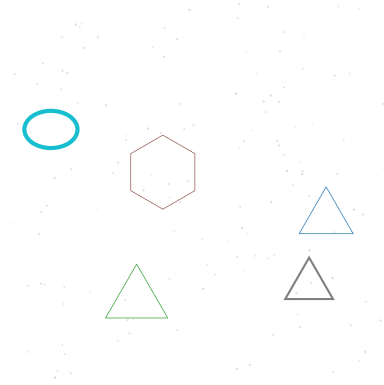[{"shape": "triangle", "thickness": 0.5, "radius": 0.41, "center": [0.847, 0.434]}, {"shape": "triangle", "thickness": 0.5, "radius": 0.47, "center": [0.355, 0.221]}, {"shape": "hexagon", "thickness": 0.5, "radius": 0.48, "center": [0.423, 0.553]}, {"shape": "triangle", "thickness": 1.5, "radius": 0.36, "center": [0.803, 0.259]}, {"shape": "oval", "thickness": 3, "radius": 0.35, "center": [0.132, 0.664]}]